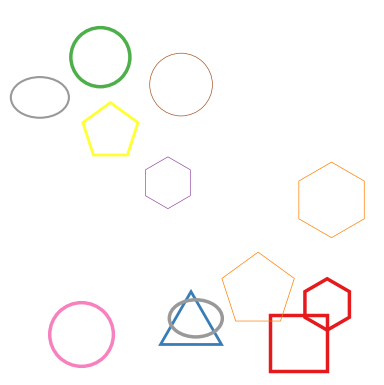[{"shape": "square", "thickness": 2.5, "radius": 0.37, "center": [0.776, 0.109]}, {"shape": "hexagon", "thickness": 2.5, "radius": 0.33, "center": [0.85, 0.209]}, {"shape": "triangle", "thickness": 2, "radius": 0.46, "center": [0.496, 0.151]}, {"shape": "circle", "thickness": 2.5, "radius": 0.38, "center": [0.261, 0.852]}, {"shape": "hexagon", "thickness": 0.5, "radius": 0.34, "center": [0.436, 0.525]}, {"shape": "pentagon", "thickness": 0.5, "radius": 0.49, "center": [0.67, 0.246]}, {"shape": "hexagon", "thickness": 0.5, "radius": 0.49, "center": [0.861, 0.481]}, {"shape": "pentagon", "thickness": 2, "radius": 0.38, "center": [0.287, 0.658]}, {"shape": "circle", "thickness": 0.5, "radius": 0.41, "center": [0.47, 0.78]}, {"shape": "circle", "thickness": 2.5, "radius": 0.41, "center": [0.212, 0.131]}, {"shape": "oval", "thickness": 1.5, "radius": 0.38, "center": [0.104, 0.747]}, {"shape": "oval", "thickness": 2.5, "radius": 0.34, "center": [0.509, 0.173]}]